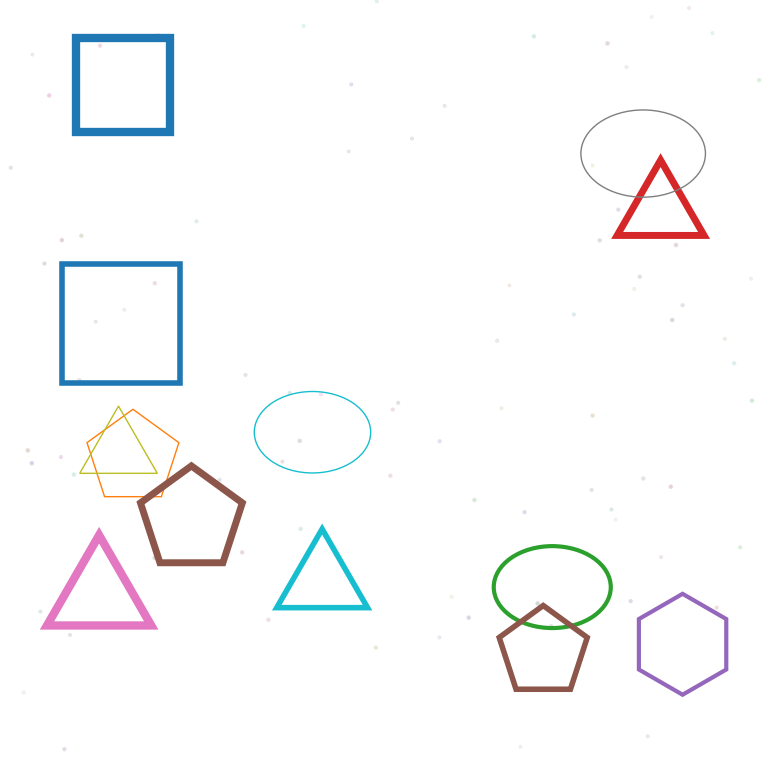[{"shape": "square", "thickness": 2, "radius": 0.38, "center": [0.157, 0.58]}, {"shape": "square", "thickness": 3, "radius": 0.3, "center": [0.16, 0.889]}, {"shape": "pentagon", "thickness": 0.5, "radius": 0.31, "center": [0.173, 0.406]}, {"shape": "oval", "thickness": 1.5, "radius": 0.38, "center": [0.717, 0.238]}, {"shape": "triangle", "thickness": 2.5, "radius": 0.33, "center": [0.858, 0.727]}, {"shape": "hexagon", "thickness": 1.5, "radius": 0.33, "center": [0.886, 0.163]}, {"shape": "pentagon", "thickness": 2, "radius": 0.3, "center": [0.705, 0.153]}, {"shape": "pentagon", "thickness": 2.5, "radius": 0.35, "center": [0.249, 0.325]}, {"shape": "triangle", "thickness": 3, "radius": 0.39, "center": [0.129, 0.227]}, {"shape": "oval", "thickness": 0.5, "radius": 0.4, "center": [0.835, 0.801]}, {"shape": "triangle", "thickness": 0.5, "radius": 0.29, "center": [0.154, 0.414]}, {"shape": "oval", "thickness": 0.5, "radius": 0.38, "center": [0.406, 0.439]}, {"shape": "triangle", "thickness": 2, "radius": 0.34, "center": [0.418, 0.245]}]